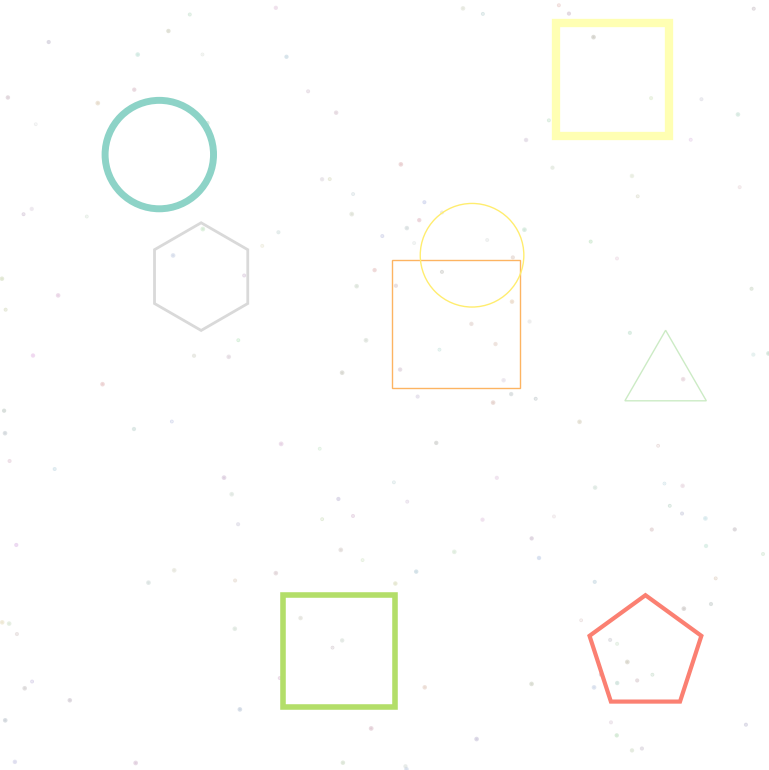[{"shape": "circle", "thickness": 2.5, "radius": 0.35, "center": [0.207, 0.799]}, {"shape": "square", "thickness": 3, "radius": 0.37, "center": [0.796, 0.897]}, {"shape": "pentagon", "thickness": 1.5, "radius": 0.38, "center": [0.838, 0.151]}, {"shape": "square", "thickness": 0.5, "radius": 0.42, "center": [0.593, 0.579]}, {"shape": "square", "thickness": 2, "radius": 0.36, "center": [0.44, 0.154]}, {"shape": "hexagon", "thickness": 1, "radius": 0.35, "center": [0.261, 0.641]}, {"shape": "triangle", "thickness": 0.5, "radius": 0.31, "center": [0.864, 0.51]}, {"shape": "circle", "thickness": 0.5, "radius": 0.34, "center": [0.613, 0.669]}]